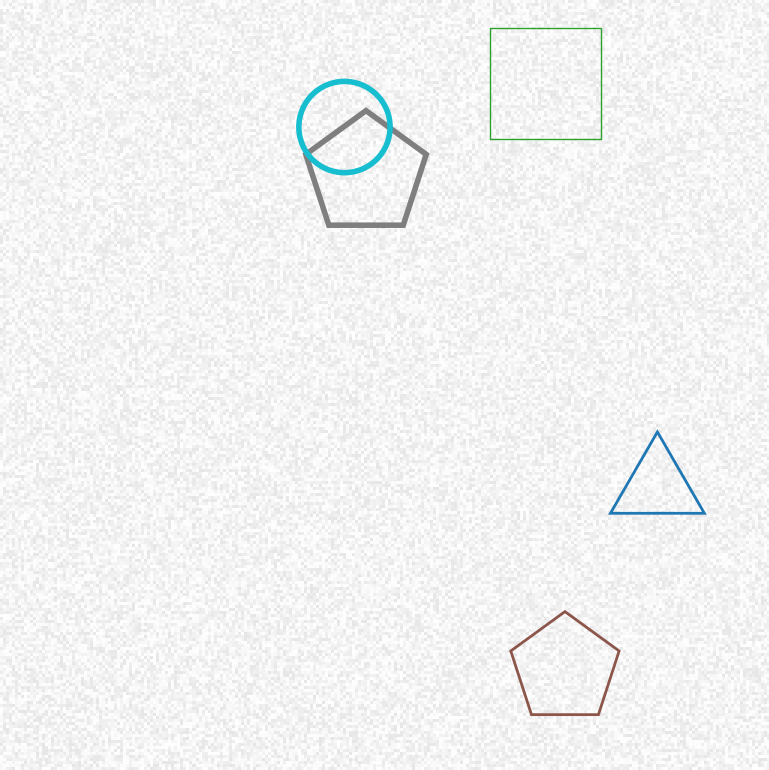[{"shape": "triangle", "thickness": 1, "radius": 0.35, "center": [0.854, 0.369]}, {"shape": "square", "thickness": 0.5, "radius": 0.36, "center": [0.708, 0.892]}, {"shape": "pentagon", "thickness": 1, "radius": 0.37, "center": [0.734, 0.132]}, {"shape": "pentagon", "thickness": 2, "radius": 0.41, "center": [0.475, 0.774]}, {"shape": "circle", "thickness": 2, "radius": 0.3, "center": [0.447, 0.835]}]